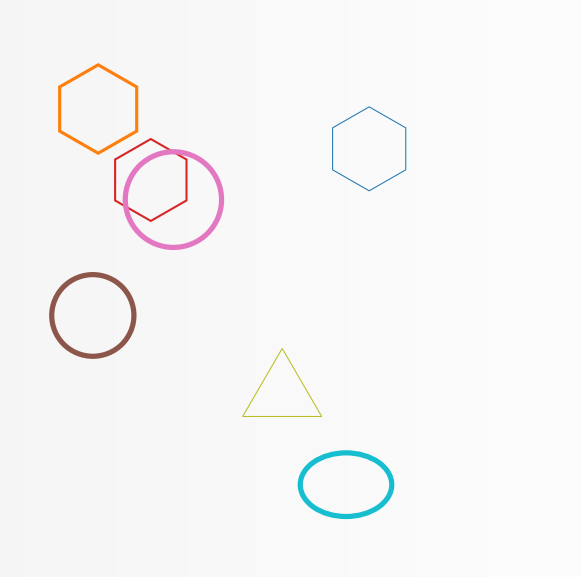[{"shape": "hexagon", "thickness": 0.5, "radius": 0.36, "center": [0.635, 0.741]}, {"shape": "hexagon", "thickness": 1.5, "radius": 0.38, "center": [0.169, 0.81]}, {"shape": "hexagon", "thickness": 1, "radius": 0.35, "center": [0.259, 0.687]}, {"shape": "circle", "thickness": 2.5, "radius": 0.35, "center": [0.16, 0.453]}, {"shape": "circle", "thickness": 2.5, "radius": 0.41, "center": [0.298, 0.653]}, {"shape": "triangle", "thickness": 0.5, "radius": 0.39, "center": [0.485, 0.317]}, {"shape": "oval", "thickness": 2.5, "radius": 0.39, "center": [0.595, 0.16]}]